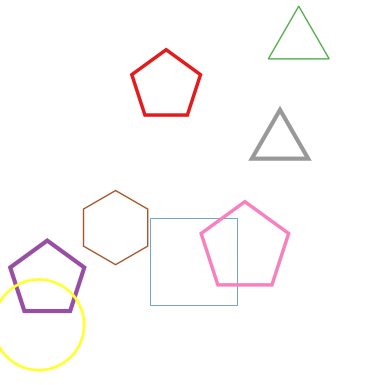[{"shape": "pentagon", "thickness": 2.5, "radius": 0.47, "center": [0.432, 0.777]}, {"shape": "square", "thickness": 0.5, "radius": 0.56, "center": [0.502, 0.321]}, {"shape": "triangle", "thickness": 1, "radius": 0.46, "center": [0.776, 0.893]}, {"shape": "pentagon", "thickness": 3, "radius": 0.51, "center": [0.123, 0.274]}, {"shape": "circle", "thickness": 2, "radius": 0.59, "center": [0.101, 0.156]}, {"shape": "hexagon", "thickness": 1, "radius": 0.48, "center": [0.3, 0.409]}, {"shape": "pentagon", "thickness": 2.5, "radius": 0.6, "center": [0.636, 0.357]}, {"shape": "triangle", "thickness": 3, "radius": 0.42, "center": [0.727, 0.63]}]